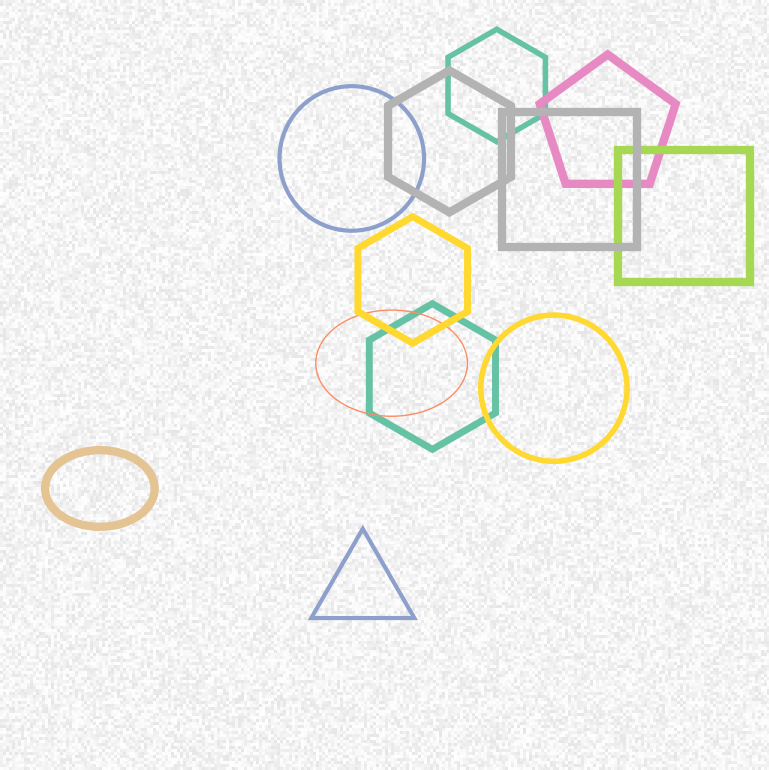[{"shape": "hexagon", "thickness": 2, "radius": 0.37, "center": [0.645, 0.889]}, {"shape": "hexagon", "thickness": 2.5, "radius": 0.47, "center": [0.562, 0.511]}, {"shape": "oval", "thickness": 0.5, "radius": 0.49, "center": [0.509, 0.528]}, {"shape": "triangle", "thickness": 1.5, "radius": 0.39, "center": [0.471, 0.236]}, {"shape": "circle", "thickness": 1.5, "radius": 0.47, "center": [0.457, 0.794]}, {"shape": "pentagon", "thickness": 3, "radius": 0.46, "center": [0.789, 0.836]}, {"shape": "square", "thickness": 3, "radius": 0.43, "center": [0.888, 0.719]}, {"shape": "circle", "thickness": 2, "radius": 0.47, "center": [0.719, 0.496]}, {"shape": "hexagon", "thickness": 2.5, "radius": 0.41, "center": [0.536, 0.636]}, {"shape": "oval", "thickness": 3, "radius": 0.36, "center": [0.13, 0.366]}, {"shape": "square", "thickness": 3, "radius": 0.44, "center": [0.74, 0.767]}, {"shape": "hexagon", "thickness": 3, "radius": 0.46, "center": [0.584, 0.816]}]